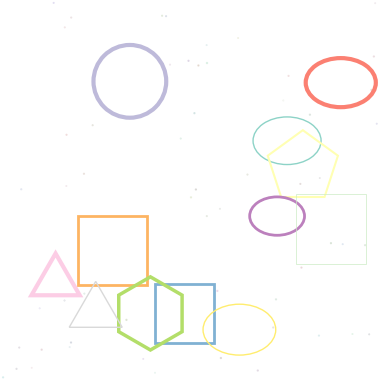[{"shape": "oval", "thickness": 1, "radius": 0.44, "center": [0.746, 0.634]}, {"shape": "pentagon", "thickness": 1.5, "radius": 0.48, "center": [0.787, 0.566]}, {"shape": "circle", "thickness": 3, "radius": 0.47, "center": [0.337, 0.789]}, {"shape": "oval", "thickness": 3, "radius": 0.46, "center": [0.885, 0.785]}, {"shape": "square", "thickness": 2, "radius": 0.38, "center": [0.479, 0.186]}, {"shape": "square", "thickness": 2, "radius": 0.45, "center": [0.292, 0.35]}, {"shape": "hexagon", "thickness": 2.5, "radius": 0.47, "center": [0.391, 0.186]}, {"shape": "triangle", "thickness": 3, "radius": 0.36, "center": [0.144, 0.269]}, {"shape": "triangle", "thickness": 1, "radius": 0.4, "center": [0.249, 0.19]}, {"shape": "oval", "thickness": 2, "radius": 0.36, "center": [0.72, 0.439]}, {"shape": "square", "thickness": 0.5, "radius": 0.46, "center": [0.86, 0.404]}, {"shape": "oval", "thickness": 1, "radius": 0.47, "center": [0.622, 0.144]}]